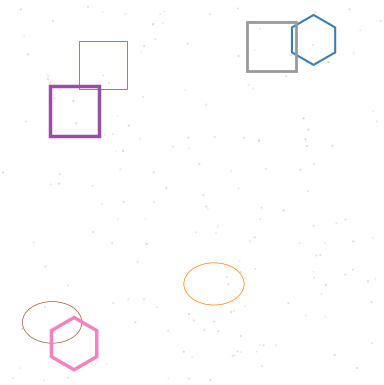[{"shape": "square", "thickness": 0.5, "radius": 0.31, "center": [0.268, 0.831]}, {"shape": "hexagon", "thickness": 1.5, "radius": 0.32, "center": [0.814, 0.896]}, {"shape": "square", "thickness": 2.5, "radius": 0.32, "center": [0.194, 0.712]}, {"shape": "oval", "thickness": 0.5, "radius": 0.39, "center": [0.556, 0.263]}, {"shape": "oval", "thickness": 0.5, "radius": 0.39, "center": [0.135, 0.163]}, {"shape": "hexagon", "thickness": 2.5, "radius": 0.34, "center": [0.192, 0.107]}, {"shape": "square", "thickness": 2, "radius": 0.32, "center": [0.705, 0.879]}]